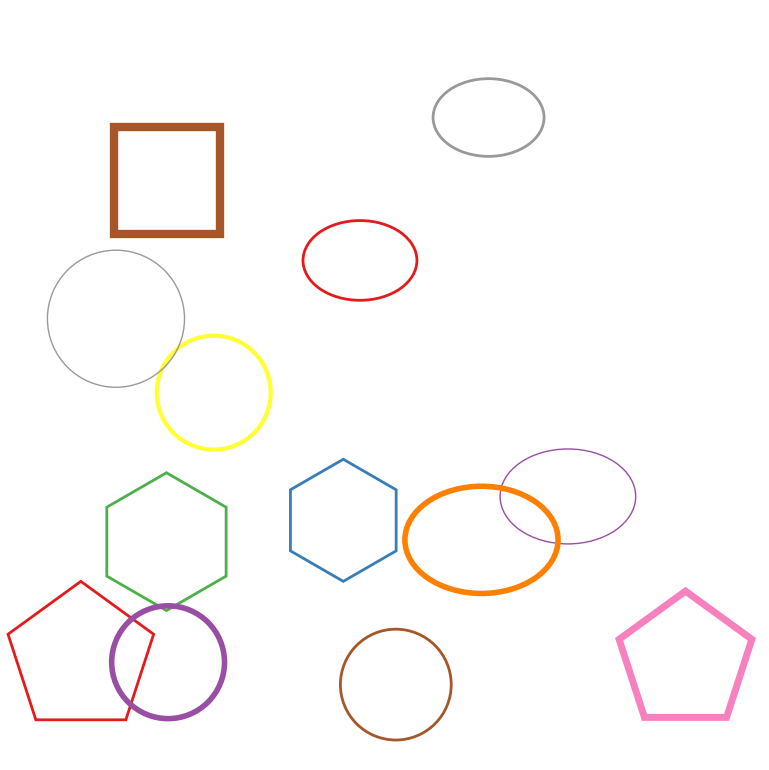[{"shape": "oval", "thickness": 1, "radius": 0.37, "center": [0.467, 0.662]}, {"shape": "pentagon", "thickness": 1, "radius": 0.5, "center": [0.105, 0.146]}, {"shape": "hexagon", "thickness": 1, "radius": 0.4, "center": [0.446, 0.324]}, {"shape": "hexagon", "thickness": 1, "radius": 0.45, "center": [0.216, 0.297]}, {"shape": "circle", "thickness": 2, "radius": 0.37, "center": [0.218, 0.14]}, {"shape": "oval", "thickness": 0.5, "radius": 0.44, "center": [0.738, 0.355]}, {"shape": "oval", "thickness": 2, "radius": 0.5, "center": [0.625, 0.299]}, {"shape": "circle", "thickness": 1.5, "radius": 0.37, "center": [0.278, 0.49]}, {"shape": "square", "thickness": 3, "radius": 0.34, "center": [0.217, 0.766]}, {"shape": "circle", "thickness": 1, "radius": 0.36, "center": [0.514, 0.111]}, {"shape": "pentagon", "thickness": 2.5, "radius": 0.45, "center": [0.89, 0.142]}, {"shape": "circle", "thickness": 0.5, "radius": 0.45, "center": [0.151, 0.586]}, {"shape": "oval", "thickness": 1, "radius": 0.36, "center": [0.635, 0.847]}]